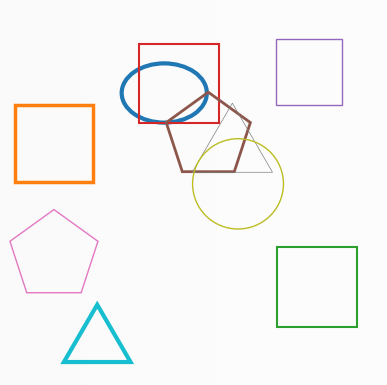[{"shape": "oval", "thickness": 3, "radius": 0.55, "center": [0.424, 0.758]}, {"shape": "square", "thickness": 2.5, "radius": 0.5, "center": [0.139, 0.629]}, {"shape": "square", "thickness": 1.5, "radius": 0.52, "center": [0.818, 0.254]}, {"shape": "square", "thickness": 1.5, "radius": 0.51, "center": [0.462, 0.783]}, {"shape": "square", "thickness": 1, "radius": 0.43, "center": [0.798, 0.813]}, {"shape": "pentagon", "thickness": 2, "radius": 0.57, "center": [0.538, 0.646]}, {"shape": "pentagon", "thickness": 1, "radius": 0.6, "center": [0.139, 0.336]}, {"shape": "triangle", "thickness": 0.5, "radius": 0.6, "center": [0.6, 0.612]}, {"shape": "circle", "thickness": 1, "radius": 0.59, "center": [0.614, 0.522]}, {"shape": "triangle", "thickness": 3, "radius": 0.5, "center": [0.251, 0.109]}]